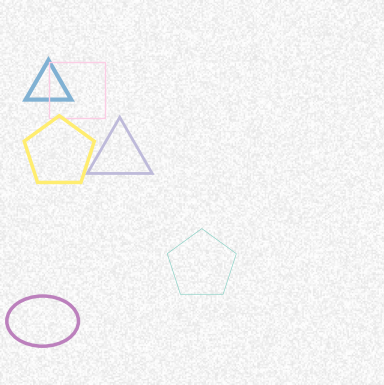[{"shape": "pentagon", "thickness": 0.5, "radius": 0.47, "center": [0.524, 0.312]}, {"shape": "triangle", "thickness": 2, "radius": 0.49, "center": [0.311, 0.598]}, {"shape": "triangle", "thickness": 3, "radius": 0.34, "center": [0.126, 0.775]}, {"shape": "square", "thickness": 1, "radius": 0.36, "center": [0.2, 0.767]}, {"shape": "oval", "thickness": 2.5, "radius": 0.47, "center": [0.111, 0.166]}, {"shape": "pentagon", "thickness": 2.5, "radius": 0.48, "center": [0.154, 0.604]}]